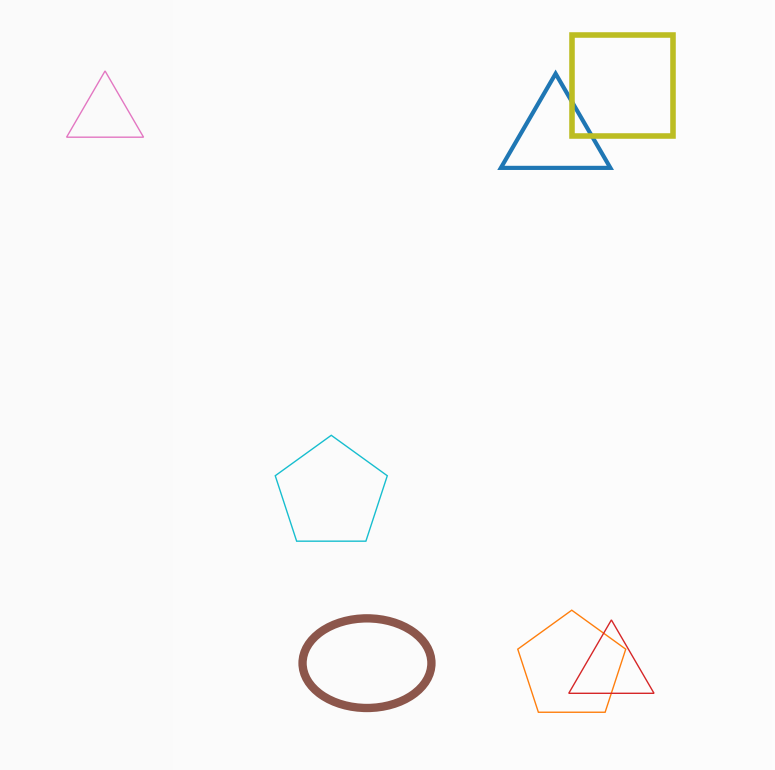[{"shape": "triangle", "thickness": 1.5, "radius": 0.41, "center": [0.717, 0.823]}, {"shape": "pentagon", "thickness": 0.5, "radius": 0.37, "center": [0.738, 0.134]}, {"shape": "triangle", "thickness": 0.5, "radius": 0.32, "center": [0.789, 0.131]}, {"shape": "oval", "thickness": 3, "radius": 0.42, "center": [0.474, 0.139]}, {"shape": "triangle", "thickness": 0.5, "radius": 0.29, "center": [0.136, 0.85]}, {"shape": "square", "thickness": 2, "radius": 0.33, "center": [0.803, 0.889]}, {"shape": "pentagon", "thickness": 0.5, "radius": 0.38, "center": [0.427, 0.359]}]